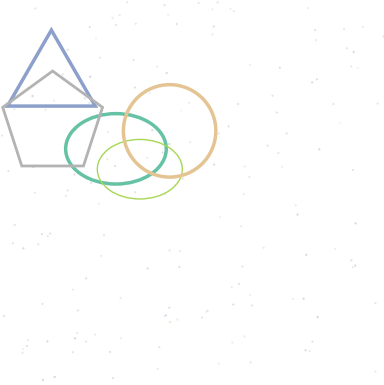[{"shape": "oval", "thickness": 2.5, "radius": 0.65, "center": [0.301, 0.613]}, {"shape": "triangle", "thickness": 2.5, "radius": 0.66, "center": [0.133, 0.79]}, {"shape": "oval", "thickness": 1, "radius": 0.55, "center": [0.363, 0.56]}, {"shape": "circle", "thickness": 2.5, "radius": 0.6, "center": [0.441, 0.66]}, {"shape": "pentagon", "thickness": 2, "radius": 0.68, "center": [0.137, 0.679]}]